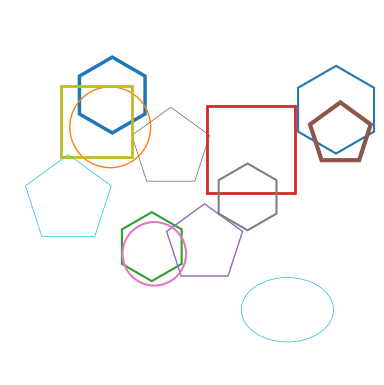[{"shape": "hexagon", "thickness": 1.5, "radius": 0.57, "center": [0.873, 0.715]}, {"shape": "hexagon", "thickness": 2.5, "radius": 0.49, "center": [0.292, 0.753]}, {"shape": "circle", "thickness": 1, "radius": 0.52, "center": [0.286, 0.669]}, {"shape": "hexagon", "thickness": 1.5, "radius": 0.45, "center": [0.394, 0.359]}, {"shape": "square", "thickness": 2, "radius": 0.57, "center": [0.652, 0.612]}, {"shape": "pentagon", "thickness": 1, "radius": 0.52, "center": [0.531, 0.367]}, {"shape": "pentagon", "thickness": 3, "radius": 0.41, "center": [0.884, 0.651]}, {"shape": "pentagon", "thickness": 0.5, "radius": 0.53, "center": [0.443, 0.615]}, {"shape": "circle", "thickness": 1.5, "radius": 0.41, "center": [0.401, 0.341]}, {"shape": "hexagon", "thickness": 1.5, "radius": 0.43, "center": [0.643, 0.489]}, {"shape": "square", "thickness": 2, "radius": 0.46, "center": [0.249, 0.685]}, {"shape": "oval", "thickness": 0.5, "radius": 0.6, "center": [0.746, 0.195]}, {"shape": "pentagon", "thickness": 0.5, "radius": 0.59, "center": [0.177, 0.481]}]